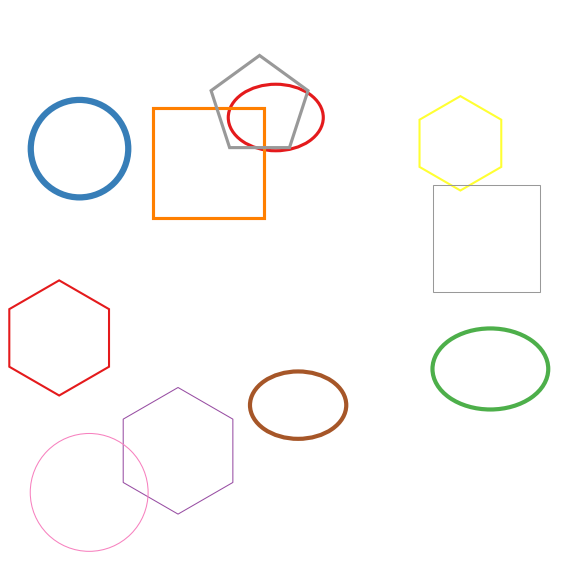[{"shape": "oval", "thickness": 1.5, "radius": 0.41, "center": [0.478, 0.796]}, {"shape": "hexagon", "thickness": 1, "radius": 0.5, "center": [0.102, 0.414]}, {"shape": "circle", "thickness": 3, "radius": 0.42, "center": [0.138, 0.742]}, {"shape": "oval", "thickness": 2, "radius": 0.5, "center": [0.849, 0.36]}, {"shape": "hexagon", "thickness": 0.5, "radius": 0.55, "center": [0.308, 0.219]}, {"shape": "square", "thickness": 1.5, "radius": 0.48, "center": [0.361, 0.717]}, {"shape": "hexagon", "thickness": 1, "radius": 0.41, "center": [0.797, 0.751]}, {"shape": "oval", "thickness": 2, "radius": 0.42, "center": [0.516, 0.298]}, {"shape": "circle", "thickness": 0.5, "radius": 0.51, "center": [0.154, 0.146]}, {"shape": "pentagon", "thickness": 1.5, "radius": 0.44, "center": [0.449, 0.815]}, {"shape": "square", "thickness": 0.5, "radius": 0.46, "center": [0.842, 0.587]}]